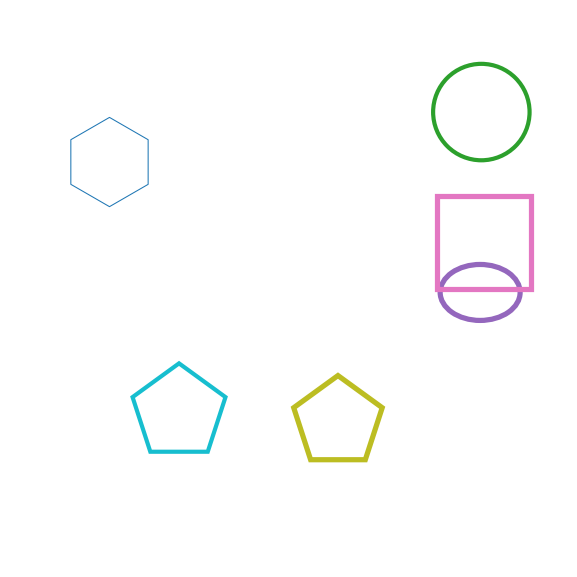[{"shape": "hexagon", "thickness": 0.5, "radius": 0.39, "center": [0.19, 0.719]}, {"shape": "circle", "thickness": 2, "radius": 0.42, "center": [0.833, 0.805]}, {"shape": "oval", "thickness": 2.5, "radius": 0.35, "center": [0.831, 0.493]}, {"shape": "square", "thickness": 2.5, "radius": 0.41, "center": [0.838, 0.58]}, {"shape": "pentagon", "thickness": 2.5, "radius": 0.4, "center": [0.585, 0.268]}, {"shape": "pentagon", "thickness": 2, "radius": 0.42, "center": [0.31, 0.285]}]